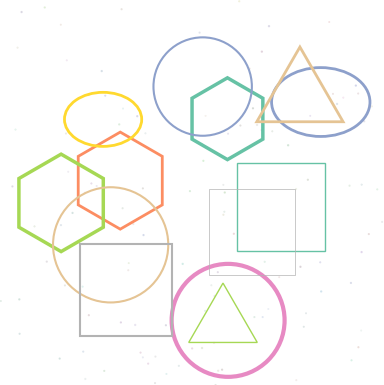[{"shape": "square", "thickness": 1, "radius": 0.57, "center": [0.729, 0.462]}, {"shape": "hexagon", "thickness": 2.5, "radius": 0.53, "center": [0.591, 0.692]}, {"shape": "hexagon", "thickness": 2, "radius": 0.63, "center": [0.312, 0.531]}, {"shape": "circle", "thickness": 1.5, "radius": 0.64, "center": [0.526, 0.775]}, {"shape": "oval", "thickness": 2, "radius": 0.64, "center": [0.833, 0.735]}, {"shape": "circle", "thickness": 3, "radius": 0.73, "center": [0.593, 0.168]}, {"shape": "triangle", "thickness": 1, "radius": 0.51, "center": [0.579, 0.162]}, {"shape": "hexagon", "thickness": 2.5, "radius": 0.63, "center": [0.159, 0.473]}, {"shape": "oval", "thickness": 2, "radius": 0.5, "center": [0.268, 0.69]}, {"shape": "circle", "thickness": 1.5, "radius": 0.75, "center": [0.287, 0.364]}, {"shape": "triangle", "thickness": 2, "radius": 0.65, "center": [0.779, 0.748]}, {"shape": "square", "thickness": 0.5, "radius": 0.56, "center": [0.655, 0.398]}, {"shape": "square", "thickness": 1.5, "radius": 0.6, "center": [0.327, 0.246]}]